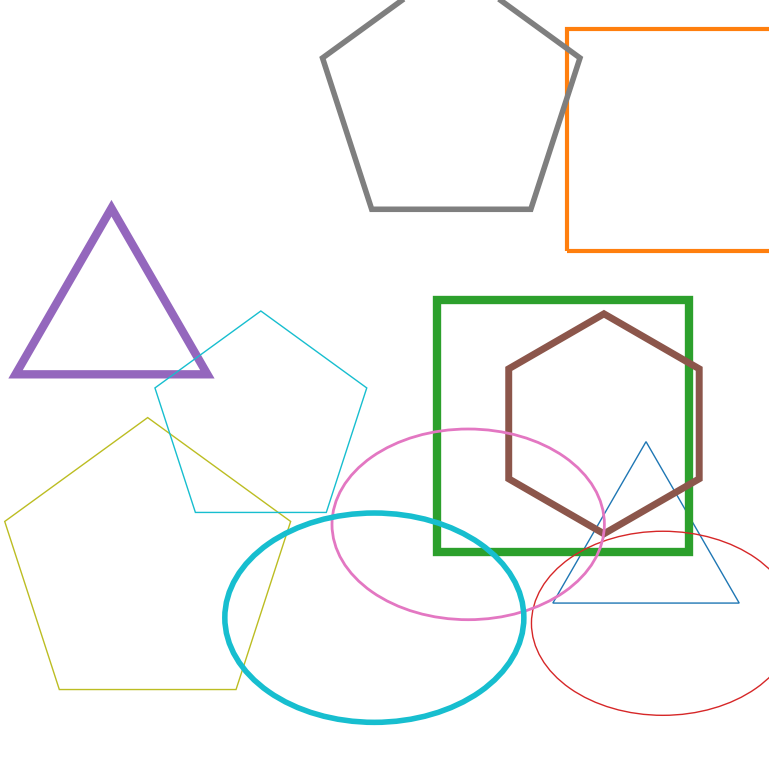[{"shape": "triangle", "thickness": 0.5, "radius": 0.7, "center": [0.839, 0.287]}, {"shape": "square", "thickness": 1.5, "radius": 0.72, "center": [0.88, 0.818]}, {"shape": "square", "thickness": 3, "radius": 0.82, "center": [0.731, 0.446]}, {"shape": "oval", "thickness": 0.5, "radius": 0.85, "center": [0.861, 0.191]}, {"shape": "triangle", "thickness": 3, "radius": 0.72, "center": [0.145, 0.586]}, {"shape": "hexagon", "thickness": 2.5, "radius": 0.71, "center": [0.784, 0.45]}, {"shape": "oval", "thickness": 1, "radius": 0.88, "center": [0.608, 0.319]}, {"shape": "pentagon", "thickness": 2, "radius": 0.88, "center": [0.586, 0.87]}, {"shape": "pentagon", "thickness": 0.5, "radius": 0.98, "center": [0.192, 0.262]}, {"shape": "oval", "thickness": 2, "radius": 0.97, "center": [0.486, 0.198]}, {"shape": "pentagon", "thickness": 0.5, "radius": 0.72, "center": [0.339, 0.452]}]